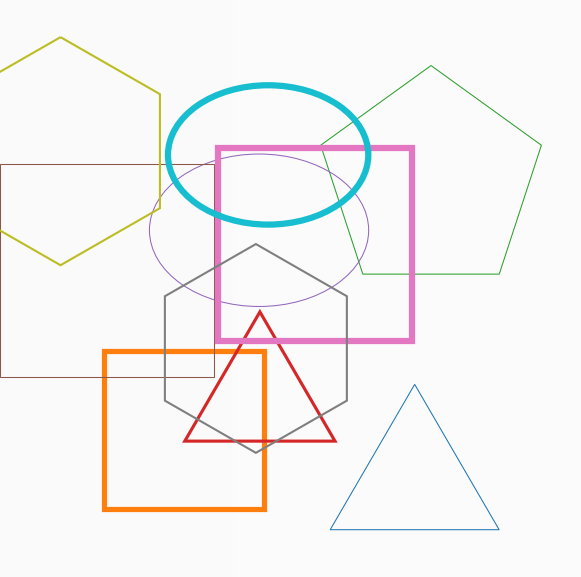[{"shape": "triangle", "thickness": 0.5, "radius": 0.84, "center": [0.713, 0.166]}, {"shape": "square", "thickness": 2.5, "radius": 0.69, "center": [0.317, 0.255]}, {"shape": "pentagon", "thickness": 0.5, "radius": 1.0, "center": [0.742, 0.686]}, {"shape": "triangle", "thickness": 1.5, "radius": 0.75, "center": [0.447, 0.31]}, {"shape": "oval", "thickness": 0.5, "radius": 0.94, "center": [0.446, 0.6]}, {"shape": "square", "thickness": 0.5, "radius": 0.92, "center": [0.185, 0.531]}, {"shape": "square", "thickness": 3, "radius": 0.84, "center": [0.542, 0.576]}, {"shape": "hexagon", "thickness": 1, "radius": 0.9, "center": [0.44, 0.396]}, {"shape": "hexagon", "thickness": 1, "radius": 0.99, "center": [0.104, 0.737]}, {"shape": "oval", "thickness": 3, "radius": 0.86, "center": [0.461, 0.731]}]